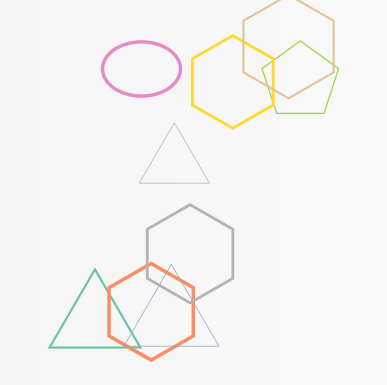[{"shape": "triangle", "thickness": 1.5, "radius": 0.68, "center": [0.245, 0.165]}, {"shape": "hexagon", "thickness": 2.5, "radius": 0.63, "center": [0.39, 0.19]}, {"shape": "triangle", "thickness": 0.5, "radius": 0.71, "center": [0.442, 0.172]}, {"shape": "oval", "thickness": 2.5, "radius": 0.5, "center": [0.365, 0.821]}, {"shape": "pentagon", "thickness": 1, "radius": 0.52, "center": [0.775, 0.79]}, {"shape": "hexagon", "thickness": 2, "radius": 0.6, "center": [0.601, 0.787]}, {"shape": "hexagon", "thickness": 1.5, "radius": 0.67, "center": [0.745, 0.879]}, {"shape": "hexagon", "thickness": 2, "radius": 0.64, "center": [0.491, 0.341]}, {"shape": "triangle", "thickness": 0.5, "radius": 0.52, "center": [0.45, 0.577]}]